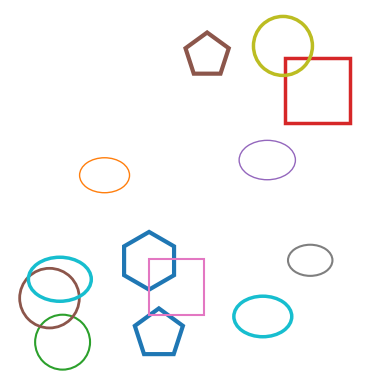[{"shape": "hexagon", "thickness": 3, "radius": 0.37, "center": [0.387, 0.323]}, {"shape": "pentagon", "thickness": 3, "radius": 0.33, "center": [0.413, 0.133]}, {"shape": "oval", "thickness": 1, "radius": 0.32, "center": [0.272, 0.545]}, {"shape": "circle", "thickness": 1.5, "radius": 0.36, "center": [0.163, 0.111]}, {"shape": "square", "thickness": 2.5, "radius": 0.42, "center": [0.826, 0.764]}, {"shape": "oval", "thickness": 1, "radius": 0.37, "center": [0.694, 0.584]}, {"shape": "pentagon", "thickness": 3, "radius": 0.3, "center": [0.538, 0.856]}, {"shape": "circle", "thickness": 2, "radius": 0.39, "center": [0.129, 0.226]}, {"shape": "square", "thickness": 1.5, "radius": 0.36, "center": [0.459, 0.255]}, {"shape": "oval", "thickness": 1.5, "radius": 0.29, "center": [0.806, 0.324]}, {"shape": "circle", "thickness": 2.5, "radius": 0.38, "center": [0.735, 0.881]}, {"shape": "oval", "thickness": 2.5, "radius": 0.38, "center": [0.683, 0.178]}, {"shape": "oval", "thickness": 2.5, "radius": 0.41, "center": [0.155, 0.275]}]